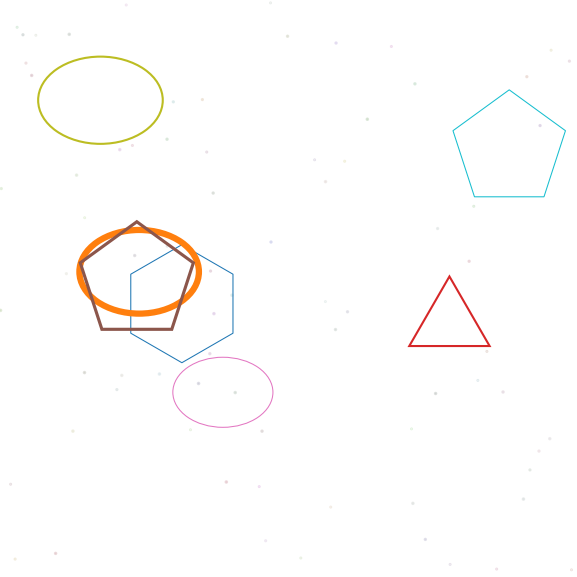[{"shape": "hexagon", "thickness": 0.5, "radius": 0.51, "center": [0.315, 0.473]}, {"shape": "oval", "thickness": 3, "radius": 0.52, "center": [0.241, 0.528]}, {"shape": "triangle", "thickness": 1, "radius": 0.4, "center": [0.778, 0.44]}, {"shape": "pentagon", "thickness": 1.5, "radius": 0.51, "center": [0.237, 0.512]}, {"shape": "oval", "thickness": 0.5, "radius": 0.43, "center": [0.386, 0.32]}, {"shape": "oval", "thickness": 1, "radius": 0.54, "center": [0.174, 0.826]}, {"shape": "pentagon", "thickness": 0.5, "radius": 0.51, "center": [0.882, 0.741]}]